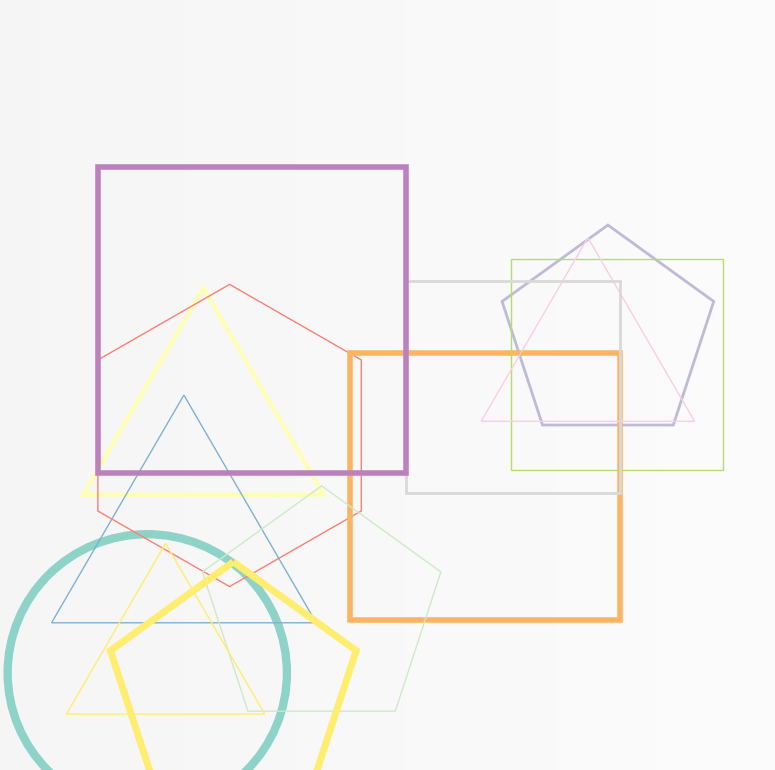[{"shape": "circle", "thickness": 3, "radius": 0.9, "center": [0.19, 0.126]}, {"shape": "triangle", "thickness": 1.5, "radius": 0.89, "center": [0.262, 0.447]}, {"shape": "pentagon", "thickness": 1, "radius": 0.72, "center": [0.784, 0.564]}, {"shape": "hexagon", "thickness": 0.5, "radius": 0.98, "center": [0.296, 0.434]}, {"shape": "triangle", "thickness": 0.5, "radius": 0.99, "center": [0.237, 0.29]}, {"shape": "square", "thickness": 2, "radius": 0.87, "center": [0.626, 0.368]}, {"shape": "square", "thickness": 0.5, "radius": 0.68, "center": [0.796, 0.527]}, {"shape": "triangle", "thickness": 0.5, "radius": 0.8, "center": [0.759, 0.532]}, {"shape": "square", "thickness": 1, "radius": 0.69, "center": [0.662, 0.497]}, {"shape": "square", "thickness": 2, "radius": 0.99, "center": [0.325, 0.584]}, {"shape": "pentagon", "thickness": 0.5, "radius": 0.81, "center": [0.415, 0.207]}, {"shape": "triangle", "thickness": 0.5, "radius": 0.74, "center": [0.214, 0.147]}, {"shape": "pentagon", "thickness": 2.5, "radius": 0.83, "center": [0.301, 0.104]}]